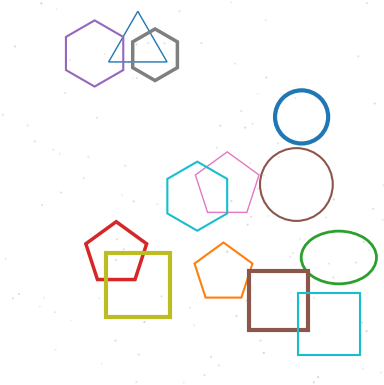[{"shape": "circle", "thickness": 3, "radius": 0.35, "center": [0.783, 0.696]}, {"shape": "triangle", "thickness": 1, "radius": 0.44, "center": [0.358, 0.883]}, {"shape": "pentagon", "thickness": 1.5, "radius": 0.4, "center": [0.581, 0.291]}, {"shape": "oval", "thickness": 2, "radius": 0.49, "center": [0.88, 0.331]}, {"shape": "pentagon", "thickness": 2.5, "radius": 0.42, "center": [0.302, 0.341]}, {"shape": "hexagon", "thickness": 1.5, "radius": 0.43, "center": [0.246, 0.861]}, {"shape": "square", "thickness": 3, "radius": 0.38, "center": [0.722, 0.219]}, {"shape": "circle", "thickness": 1.5, "radius": 0.47, "center": [0.77, 0.521]}, {"shape": "pentagon", "thickness": 1, "radius": 0.43, "center": [0.59, 0.519]}, {"shape": "hexagon", "thickness": 2.5, "radius": 0.34, "center": [0.403, 0.858]}, {"shape": "square", "thickness": 3, "radius": 0.42, "center": [0.359, 0.261]}, {"shape": "square", "thickness": 1.5, "radius": 0.4, "center": [0.855, 0.158]}, {"shape": "hexagon", "thickness": 1.5, "radius": 0.45, "center": [0.512, 0.49]}]